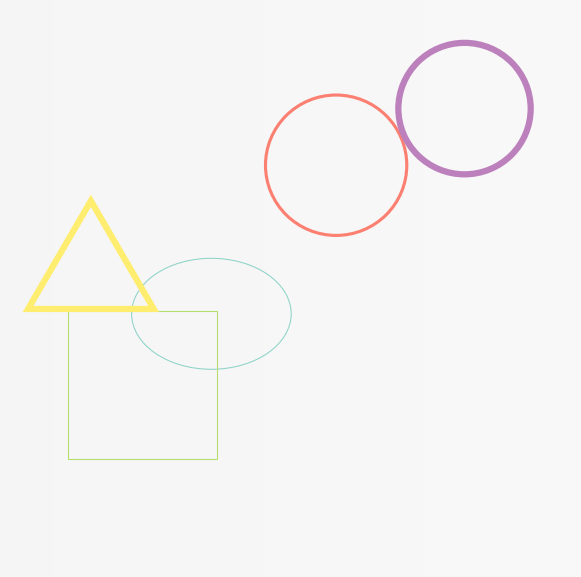[{"shape": "oval", "thickness": 0.5, "radius": 0.69, "center": [0.364, 0.456]}, {"shape": "circle", "thickness": 1.5, "radius": 0.61, "center": [0.578, 0.713]}, {"shape": "square", "thickness": 0.5, "radius": 0.64, "center": [0.245, 0.333]}, {"shape": "circle", "thickness": 3, "radius": 0.57, "center": [0.799, 0.811]}, {"shape": "triangle", "thickness": 3, "radius": 0.62, "center": [0.156, 0.527]}]